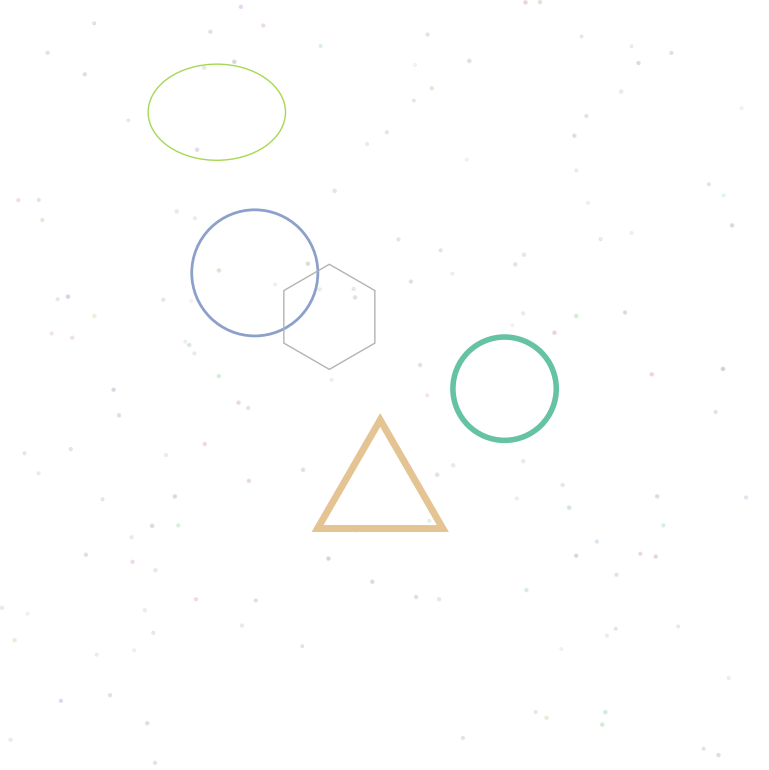[{"shape": "circle", "thickness": 2, "radius": 0.34, "center": [0.655, 0.495]}, {"shape": "circle", "thickness": 1, "radius": 0.41, "center": [0.331, 0.646]}, {"shape": "oval", "thickness": 0.5, "radius": 0.45, "center": [0.282, 0.854]}, {"shape": "triangle", "thickness": 2.5, "radius": 0.47, "center": [0.494, 0.361]}, {"shape": "hexagon", "thickness": 0.5, "radius": 0.34, "center": [0.428, 0.589]}]